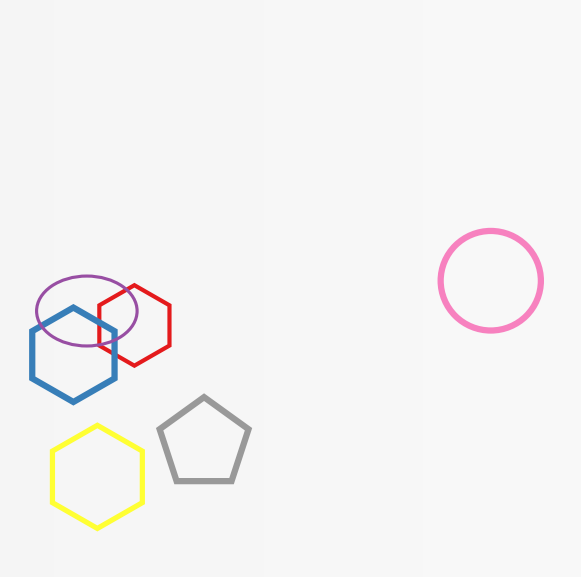[{"shape": "hexagon", "thickness": 2, "radius": 0.35, "center": [0.231, 0.436]}, {"shape": "hexagon", "thickness": 3, "radius": 0.41, "center": [0.126, 0.385]}, {"shape": "oval", "thickness": 1.5, "radius": 0.43, "center": [0.149, 0.461]}, {"shape": "hexagon", "thickness": 2.5, "radius": 0.45, "center": [0.168, 0.173]}, {"shape": "circle", "thickness": 3, "radius": 0.43, "center": [0.844, 0.513]}, {"shape": "pentagon", "thickness": 3, "radius": 0.4, "center": [0.351, 0.231]}]